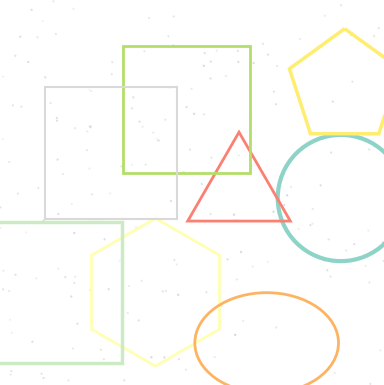[{"shape": "circle", "thickness": 3, "radius": 0.82, "center": [0.885, 0.486]}, {"shape": "hexagon", "thickness": 2, "radius": 0.96, "center": [0.404, 0.241]}, {"shape": "triangle", "thickness": 2, "radius": 0.77, "center": [0.621, 0.503]}, {"shape": "oval", "thickness": 2, "radius": 0.93, "center": [0.693, 0.109]}, {"shape": "square", "thickness": 2, "radius": 0.83, "center": [0.485, 0.715]}, {"shape": "square", "thickness": 1.5, "radius": 0.86, "center": [0.288, 0.603]}, {"shape": "square", "thickness": 2.5, "radius": 0.92, "center": [0.132, 0.24]}, {"shape": "pentagon", "thickness": 2.5, "radius": 0.75, "center": [0.895, 0.775]}]